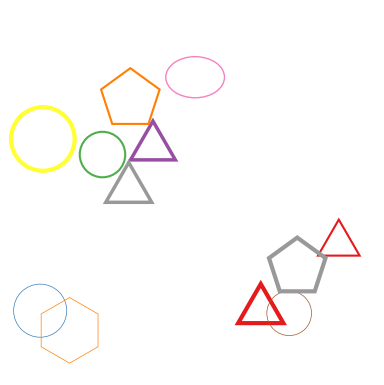[{"shape": "triangle", "thickness": 3, "radius": 0.34, "center": [0.677, 0.195]}, {"shape": "triangle", "thickness": 1.5, "radius": 0.31, "center": [0.88, 0.367]}, {"shape": "circle", "thickness": 0.5, "radius": 0.34, "center": [0.104, 0.193]}, {"shape": "circle", "thickness": 1.5, "radius": 0.3, "center": [0.266, 0.599]}, {"shape": "triangle", "thickness": 2.5, "radius": 0.34, "center": [0.397, 0.618]}, {"shape": "pentagon", "thickness": 1.5, "radius": 0.4, "center": [0.339, 0.743]}, {"shape": "hexagon", "thickness": 0.5, "radius": 0.43, "center": [0.181, 0.142]}, {"shape": "circle", "thickness": 3, "radius": 0.41, "center": [0.111, 0.639]}, {"shape": "circle", "thickness": 0.5, "radius": 0.29, "center": [0.751, 0.186]}, {"shape": "oval", "thickness": 1, "radius": 0.38, "center": [0.507, 0.799]}, {"shape": "pentagon", "thickness": 3, "radius": 0.39, "center": [0.772, 0.306]}, {"shape": "triangle", "thickness": 2.5, "radius": 0.34, "center": [0.334, 0.509]}]